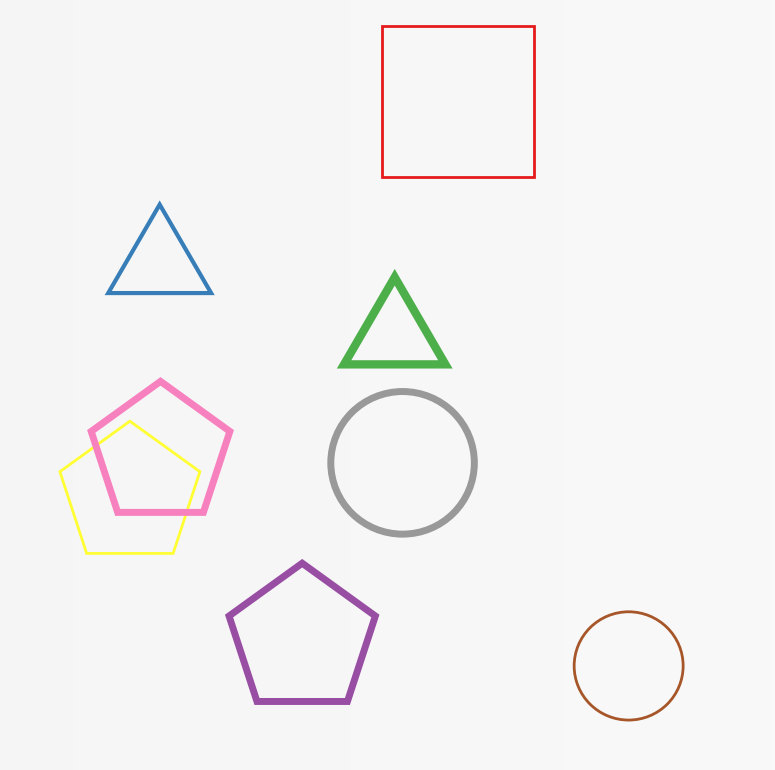[{"shape": "square", "thickness": 1, "radius": 0.49, "center": [0.591, 0.868]}, {"shape": "triangle", "thickness": 1.5, "radius": 0.38, "center": [0.206, 0.658]}, {"shape": "triangle", "thickness": 3, "radius": 0.38, "center": [0.509, 0.565]}, {"shape": "pentagon", "thickness": 2.5, "radius": 0.5, "center": [0.39, 0.169]}, {"shape": "pentagon", "thickness": 1, "radius": 0.47, "center": [0.168, 0.358]}, {"shape": "circle", "thickness": 1, "radius": 0.35, "center": [0.811, 0.135]}, {"shape": "pentagon", "thickness": 2.5, "radius": 0.47, "center": [0.207, 0.411]}, {"shape": "circle", "thickness": 2.5, "radius": 0.46, "center": [0.519, 0.399]}]